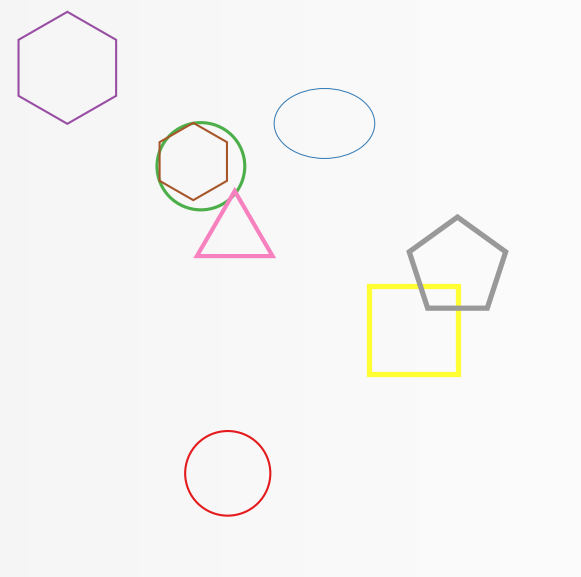[{"shape": "circle", "thickness": 1, "radius": 0.37, "center": [0.392, 0.179]}, {"shape": "oval", "thickness": 0.5, "radius": 0.43, "center": [0.558, 0.785]}, {"shape": "circle", "thickness": 1.5, "radius": 0.38, "center": [0.346, 0.711]}, {"shape": "hexagon", "thickness": 1, "radius": 0.48, "center": [0.116, 0.882]}, {"shape": "square", "thickness": 2.5, "radius": 0.38, "center": [0.711, 0.427]}, {"shape": "hexagon", "thickness": 1, "radius": 0.33, "center": [0.333, 0.719]}, {"shape": "triangle", "thickness": 2, "radius": 0.38, "center": [0.404, 0.593]}, {"shape": "pentagon", "thickness": 2.5, "radius": 0.44, "center": [0.787, 0.536]}]